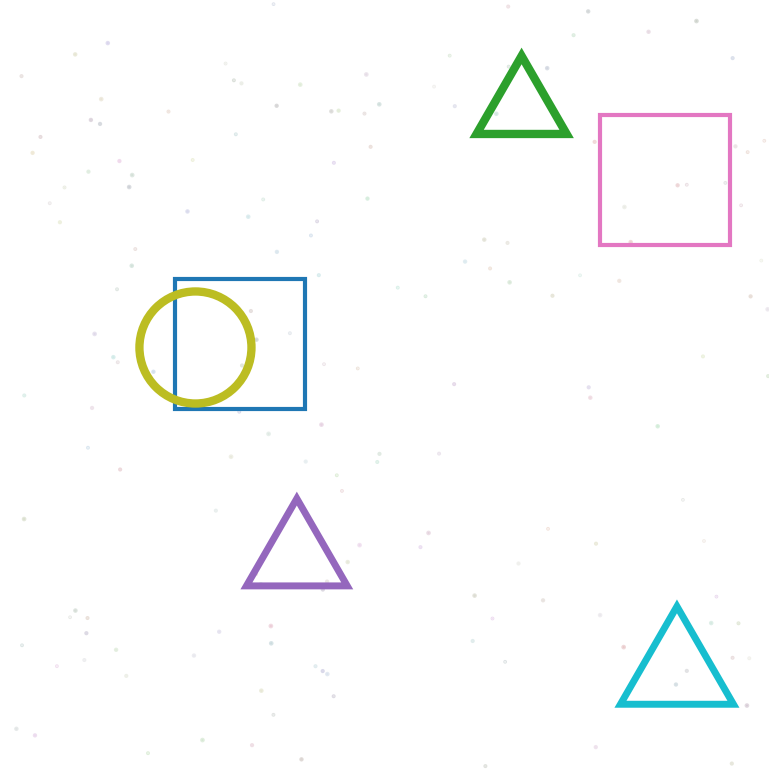[{"shape": "square", "thickness": 1.5, "radius": 0.42, "center": [0.312, 0.553]}, {"shape": "triangle", "thickness": 3, "radius": 0.34, "center": [0.677, 0.86]}, {"shape": "triangle", "thickness": 2.5, "radius": 0.38, "center": [0.385, 0.277]}, {"shape": "square", "thickness": 1.5, "radius": 0.42, "center": [0.864, 0.766]}, {"shape": "circle", "thickness": 3, "radius": 0.36, "center": [0.254, 0.549]}, {"shape": "triangle", "thickness": 2.5, "radius": 0.42, "center": [0.879, 0.128]}]